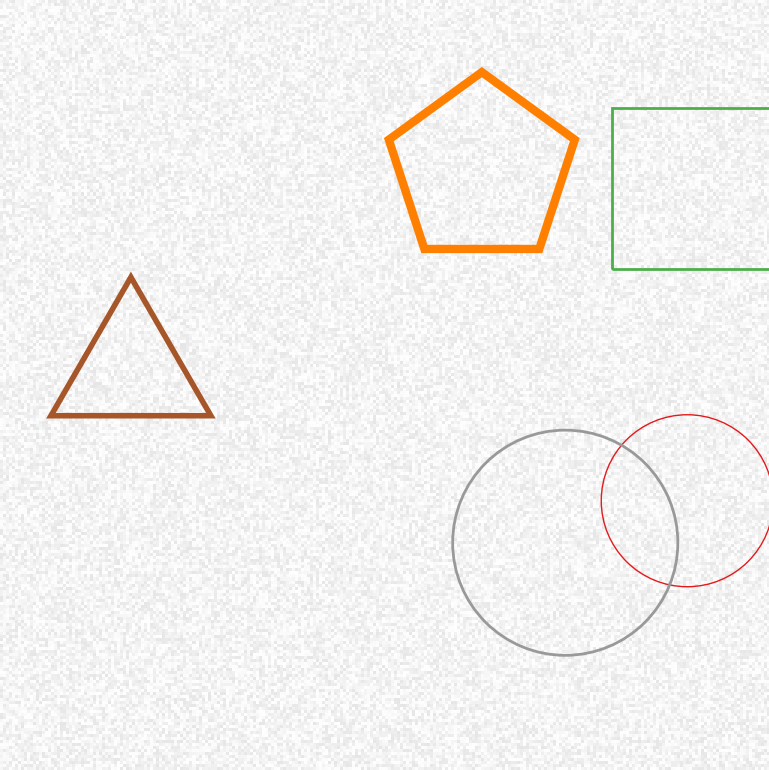[{"shape": "circle", "thickness": 0.5, "radius": 0.56, "center": [0.893, 0.35]}, {"shape": "square", "thickness": 1, "radius": 0.52, "center": [0.899, 0.755]}, {"shape": "pentagon", "thickness": 3, "radius": 0.63, "center": [0.626, 0.779]}, {"shape": "triangle", "thickness": 2, "radius": 0.6, "center": [0.17, 0.52]}, {"shape": "circle", "thickness": 1, "radius": 0.73, "center": [0.734, 0.295]}]